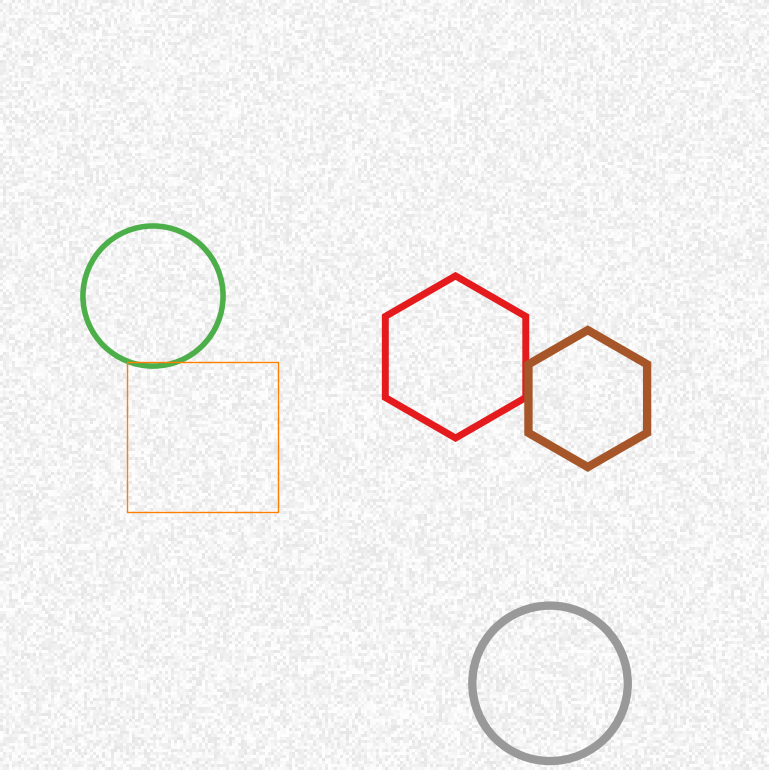[{"shape": "hexagon", "thickness": 2.5, "radius": 0.53, "center": [0.592, 0.536]}, {"shape": "circle", "thickness": 2, "radius": 0.45, "center": [0.199, 0.616]}, {"shape": "square", "thickness": 0.5, "radius": 0.49, "center": [0.263, 0.433]}, {"shape": "hexagon", "thickness": 3, "radius": 0.44, "center": [0.763, 0.482]}, {"shape": "circle", "thickness": 3, "radius": 0.5, "center": [0.714, 0.113]}]